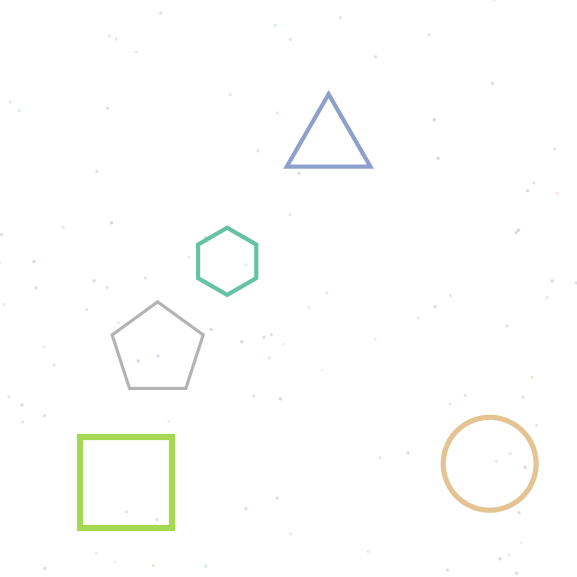[{"shape": "hexagon", "thickness": 2, "radius": 0.29, "center": [0.393, 0.547]}, {"shape": "triangle", "thickness": 2, "radius": 0.42, "center": [0.569, 0.752]}, {"shape": "square", "thickness": 3, "radius": 0.4, "center": [0.218, 0.163]}, {"shape": "circle", "thickness": 2.5, "radius": 0.4, "center": [0.848, 0.196]}, {"shape": "pentagon", "thickness": 1.5, "radius": 0.41, "center": [0.273, 0.394]}]